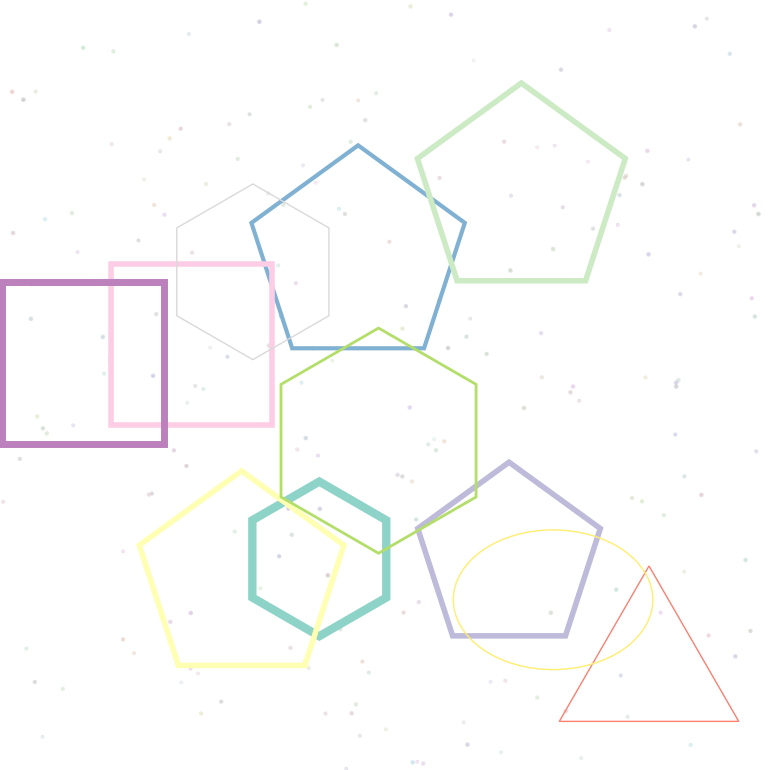[{"shape": "hexagon", "thickness": 3, "radius": 0.5, "center": [0.415, 0.274]}, {"shape": "pentagon", "thickness": 2, "radius": 0.7, "center": [0.314, 0.249]}, {"shape": "pentagon", "thickness": 2, "radius": 0.62, "center": [0.661, 0.275]}, {"shape": "triangle", "thickness": 0.5, "radius": 0.67, "center": [0.843, 0.13]}, {"shape": "pentagon", "thickness": 1.5, "radius": 0.73, "center": [0.465, 0.666]}, {"shape": "hexagon", "thickness": 1, "radius": 0.73, "center": [0.492, 0.428]}, {"shape": "square", "thickness": 2, "radius": 0.52, "center": [0.248, 0.552]}, {"shape": "hexagon", "thickness": 0.5, "radius": 0.57, "center": [0.328, 0.647]}, {"shape": "square", "thickness": 2.5, "radius": 0.53, "center": [0.108, 0.529]}, {"shape": "pentagon", "thickness": 2, "radius": 0.71, "center": [0.677, 0.75]}, {"shape": "oval", "thickness": 0.5, "radius": 0.65, "center": [0.718, 0.221]}]